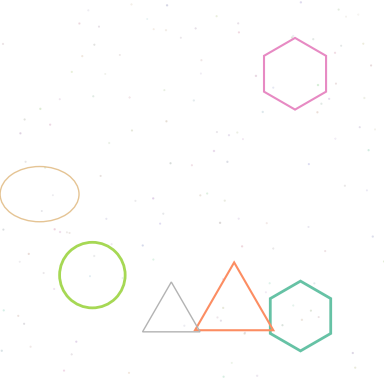[{"shape": "hexagon", "thickness": 2, "radius": 0.45, "center": [0.781, 0.179]}, {"shape": "triangle", "thickness": 1.5, "radius": 0.59, "center": [0.608, 0.201]}, {"shape": "hexagon", "thickness": 1.5, "radius": 0.47, "center": [0.766, 0.808]}, {"shape": "circle", "thickness": 2, "radius": 0.43, "center": [0.24, 0.285]}, {"shape": "oval", "thickness": 1, "radius": 0.51, "center": [0.103, 0.496]}, {"shape": "triangle", "thickness": 1, "radius": 0.43, "center": [0.445, 0.181]}]